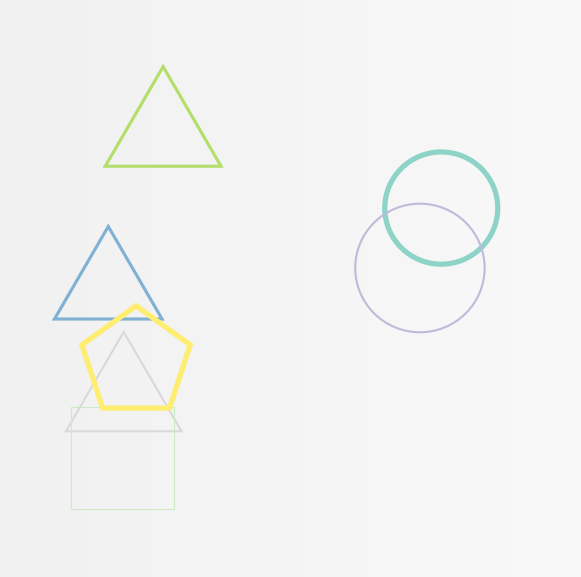[{"shape": "circle", "thickness": 2.5, "radius": 0.49, "center": [0.759, 0.639]}, {"shape": "circle", "thickness": 1, "radius": 0.56, "center": [0.722, 0.535]}, {"shape": "triangle", "thickness": 1.5, "radius": 0.53, "center": [0.186, 0.5]}, {"shape": "triangle", "thickness": 1.5, "radius": 0.57, "center": [0.281, 0.769]}, {"shape": "triangle", "thickness": 1, "radius": 0.57, "center": [0.213, 0.31]}, {"shape": "square", "thickness": 0.5, "radius": 0.44, "center": [0.211, 0.206]}, {"shape": "pentagon", "thickness": 2.5, "radius": 0.49, "center": [0.234, 0.372]}]